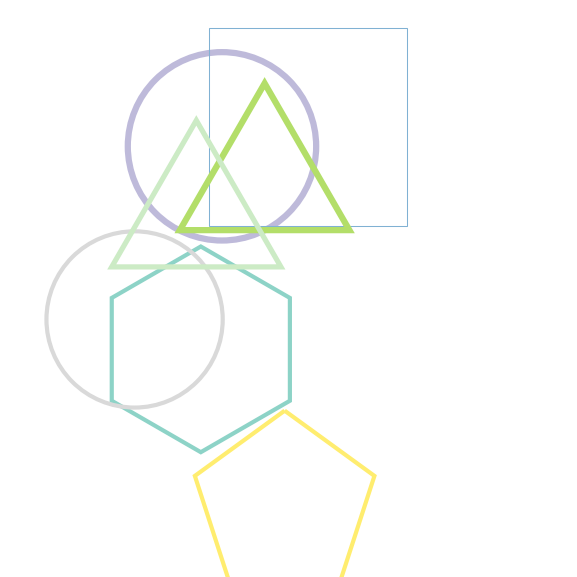[{"shape": "hexagon", "thickness": 2, "radius": 0.89, "center": [0.348, 0.394]}, {"shape": "circle", "thickness": 3, "radius": 0.82, "center": [0.384, 0.746]}, {"shape": "square", "thickness": 0.5, "radius": 0.86, "center": [0.534, 0.779]}, {"shape": "triangle", "thickness": 3, "radius": 0.85, "center": [0.458, 0.685]}, {"shape": "circle", "thickness": 2, "radius": 0.76, "center": [0.233, 0.446]}, {"shape": "triangle", "thickness": 2.5, "radius": 0.85, "center": [0.34, 0.622]}, {"shape": "pentagon", "thickness": 2, "radius": 0.82, "center": [0.493, 0.125]}]